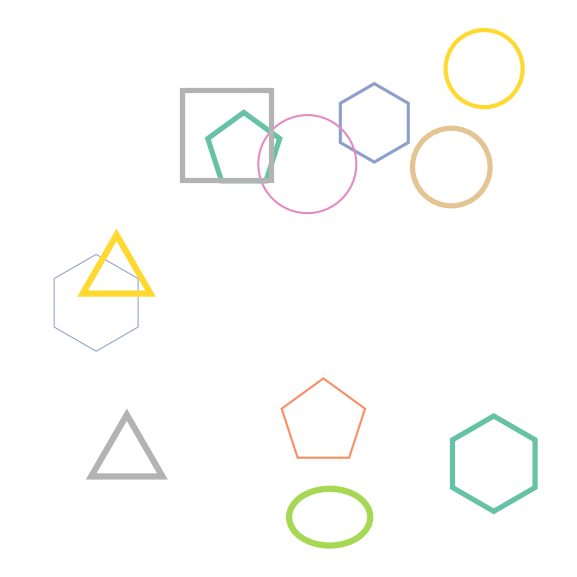[{"shape": "pentagon", "thickness": 2.5, "radius": 0.33, "center": [0.422, 0.739]}, {"shape": "hexagon", "thickness": 2.5, "radius": 0.41, "center": [0.855, 0.196]}, {"shape": "pentagon", "thickness": 1, "radius": 0.38, "center": [0.56, 0.268]}, {"shape": "hexagon", "thickness": 0.5, "radius": 0.42, "center": [0.166, 0.475]}, {"shape": "hexagon", "thickness": 1.5, "radius": 0.34, "center": [0.648, 0.786]}, {"shape": "circle", "thickness": 1, "radius": 0.42, "center": [0.532, 0.715]}, {"shape": "oval", "thickness": 3, "radius": 0.35, "center": [0.571, 0.104]}, {"shape": "triangle", "thickness": 3, "radius": 0.34, "center": [0.202, 0.525]}, {"shape": "circle", "thickness": 2, "radius": 0.33, "center": [0.838, 0.88]}, {"shape": "circle", "thickness": 2.5, "radius": 0.34, "center": [0.782, 0.71]}, {"shape": "triangle", "thickness": 3, "radius": 0.36, "center": [0.22, 0.21]}, {"shape": "square", "thickness": 2.5, "radius": 0.39, "center": [0.392, 0.765]}]